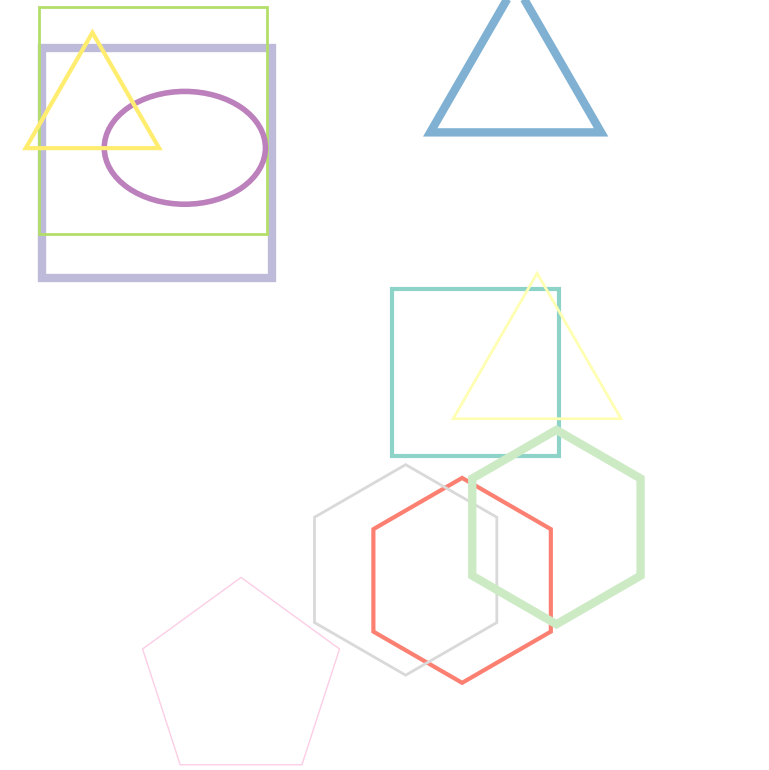[{"shape": "square", "thickness": 1.5, "radius": 0.54, "center": [0.618, 0.516]}, {"shape": "triangle", "thickness": 1, "radius": 0.63, "center": [0.698, 0.519]}, {"shape": "square", "thickness": 3, "radius": 0.75, "center": [0.204, 0.788]}, {"shape": "hexagon", "thickness": 1.5, "radius": 0.67, "center": [0.6, 0.246]}, {"shape": "triangle", "thickness": 3, "radius": 0.64, "center": [0.67, 0.892]}, {"shape": "square", "thickness": 1, "radius": 0.74, "center": [0.199, 0.844]}, {"shape": "pentagon", "thickness": 0.5, "radius": 0.67, "center": [0.313, 0.116]}, {"shape": "hexagon", "thickness": 1, "radius": 0.68, "center": [0.527, 0.26]}, {"shape": "oval", "thickness": 2, "radius": 0.52, "center": [0.24, 0.808]}, {"shape": "hexagon", "thickness": 3, "radius": 0.63, "center": [0.723, 0.315]}, {"shape": "triangle", "thickness": 1.5, "radius": 0.5, "center": [0.12, 0.858]}]